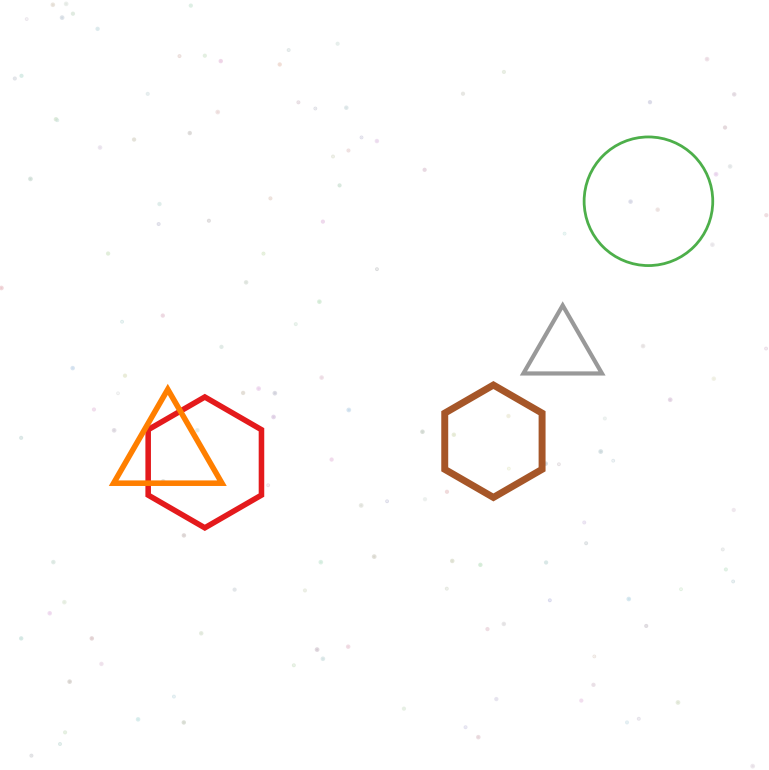[{"shape": "hexagon", "thickness": 2, "radius": 0.42, "center": [0.266, 0.399]}, {"shape": "circle", "thickness": 1, "radius": 0.42, "center": [0.842, 0.739]}, {"shape": "triangle", "thickness": 2, "radius": 0.41, "center": [0.218, 0.413]}, {"shape": "hexagon", "thickness": 2.5, "radius": 0.36, "center": [0.641, 0.427]}, {"shape": "triangle", "thickness": 1.5, "radius": 0.29, "center": [0.731, 0.544]}]